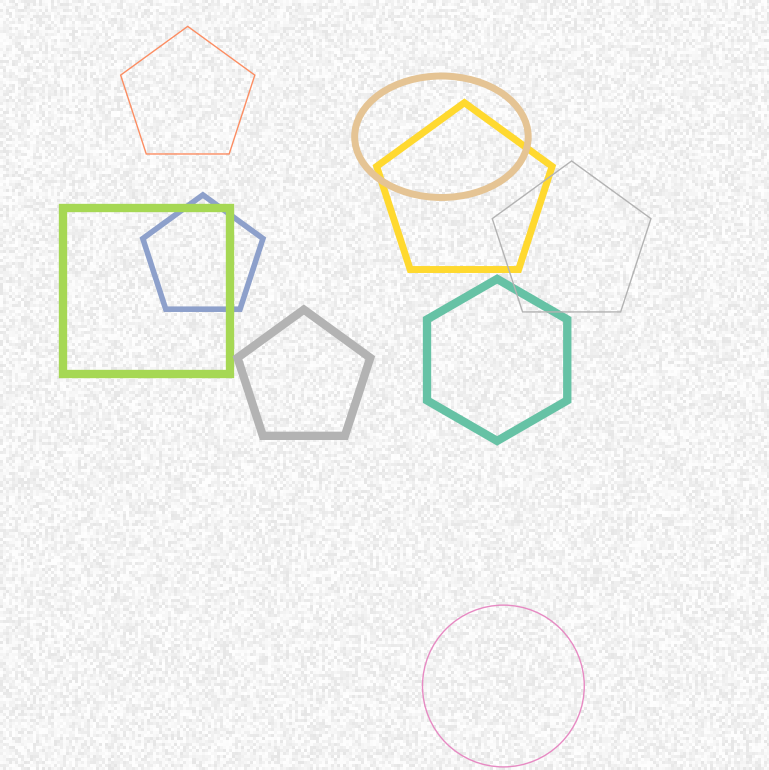[{"shape": "hexagon", "thickness": 3, "radius": 0.53, "center": [0.646, 0.533]}, {"shape": "pentagon", "thickness": 0.5, "radius": 0.46, "center": [0.244, 0.874]}, {"shape": "pentagon", "thickness": 2, "radius": 0.41, "center": [0.263, 0.665]}, {"shape": "circle", "thickness": 0.5, "radius": 0.53, "center": [0.654, 0.109]}, {"shape": "square", "thickness": 3, "radius": 0.54, "center": [0.19, 0.622]}, {"shape": "pentagon", "thickness": 2.5, "radius": 0.6, "center": [0.603, 0.747]}, {"shape": "oval", "thickness": 2.5, "radius": 0.56, "center": [0.573, 0.822]}, {"shape": "pentagon", "thickness": 0.5, "radius": 0.54, "center": [0.742, 0.683]}, {"shape": "pentagon", "thickness": 3, "radius": 0.45, "center": [0.395, 0.507]}]